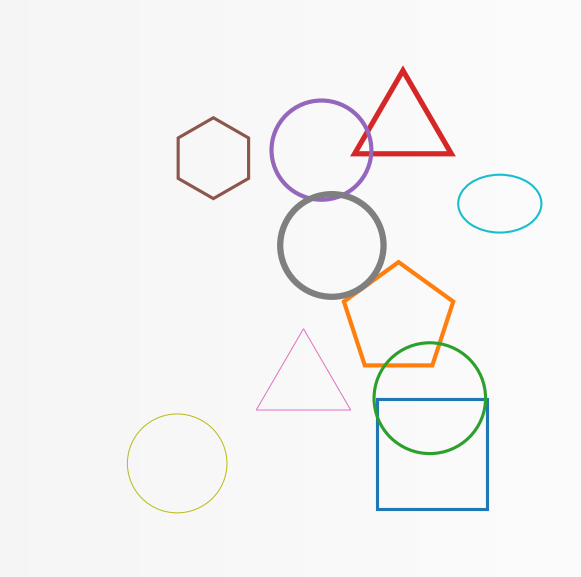[{"shape": "square", "thickness": 1.5, "radius": 0.47, "center": [0.743, 0.212]}, {"shape": "pentagon", "thickness": 2, "radius": 0.49, "center": [0.686, 0.446]}, {"shape": "circle", "thickness": 1.5, "radius": 0.48, "center": [0.739, 0.31]}, {"shape": "triangle", "thickness": 2.5, "radius": 0.48, "center": [0.693, 0.781]}, {"shape": "circle", "thickness": 2, "radius": 0.43, "center": [0.553, 0.739]}, {"shape": "hexagon", "thickness": 1.5, "radius": 0.35, "center": [0.367, 0.725]}, {"shape": "triangle", "thickness": 0.5, "radius": 0.47, "center": [0.522, 0.336]}, {"shape": "circle", "thickness": 3, "radius": 0.44, "center": [0.571, 0.574]}, {"shape": "circle", "thickness": 0.5, "radius": 0.43, "center": [0.305, 0.197]}, {"shape": "oval", "thickness": 1, "radius": 0.36, "center": [0.86, 0.647]}]